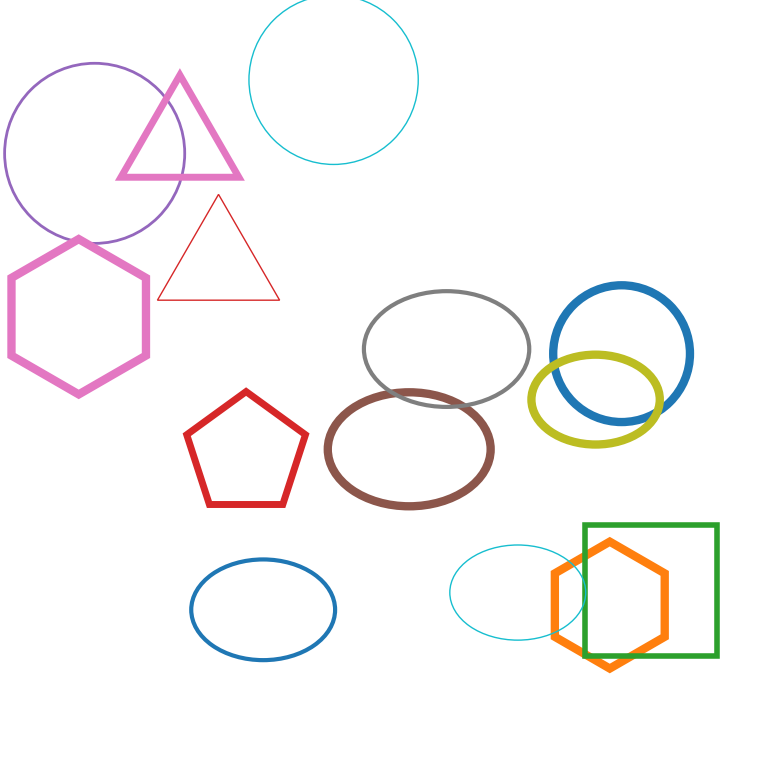[{"shape": "circle", "thickness": 3, "radius": 0.44, "center": [0.807, 0.541]}, {"shape": "oval", "thickness": 1.5, "radius": 0.47, "center": [0.342, 0.208]}, {"shape": "hexagon", "thickness": 3, "radius": 0.41, "center": [0.792, 0.214]}, {"shape": "square", "thickness": 2, "radius": 0.43, "center": [0.845, 0.233]}, {"shape": "pentagon", "thickness": 2.5, "radius": 0.41, "center": [0.32, 0.41]}, {"shape": "triangle", "thickness": 0.5, "radius": 0.46, "center": [0.284, 0.656]}, {"shape": "circle", "thickness": 1, "radius": 0.58, "center": [0.123, 0.801]}, {"shape": "oval", "thickness": 3, "radius": 0.53, "center": [0.531, 0.417]}, {"shape": "hexagon", "thickness": 3, "radius": 0.5, "center": [0.102, 0.589]}, {"shape": "triangle", "thickness": 2.5, "radius": 0.44, "center": [0.234, 0.814]}, {"shape": "oval", "thickness": 1.5, "radius": 0.54, "center": [0.58, 0.547]}, {"shape": "oval", "thickness": 3, "radius": 0.42, "center": [0.774, 0.481]}, {"shape": "oval", "thickness": 0.5, "radius": 0.44, "center": [0.672, 0.23]}, {"shape": "circle", "thickness": 0.5, "radius": 0.55, "center": [0.433, 0.896]}]